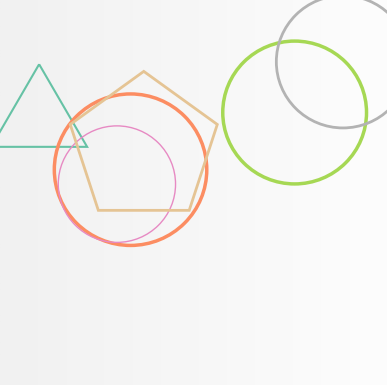[{"shape": "triangle", "thickness": 1.5, "radius": 0.72, "center": [0.101, 0.69]}, {"shape": "circle", "thickness": 2.5, "radius": 0.98, "center": [0.337, 0.559]}, {"shape": "circle", "thickness": 1, "radius": 0.76, "center": [0.302, 0.522]}, {"shape": "circle", "thickness": 2.5, "radius": 0.93, "center": [0.76, 0.708]}, {"shape": "pentagon", "thickness": 2, "radius": 1.0, "center": [0.371, 0.615]}, {"shape": "circle", "thickness": 2, "radius": 0.86, "center": [0.885, 0.84]}]